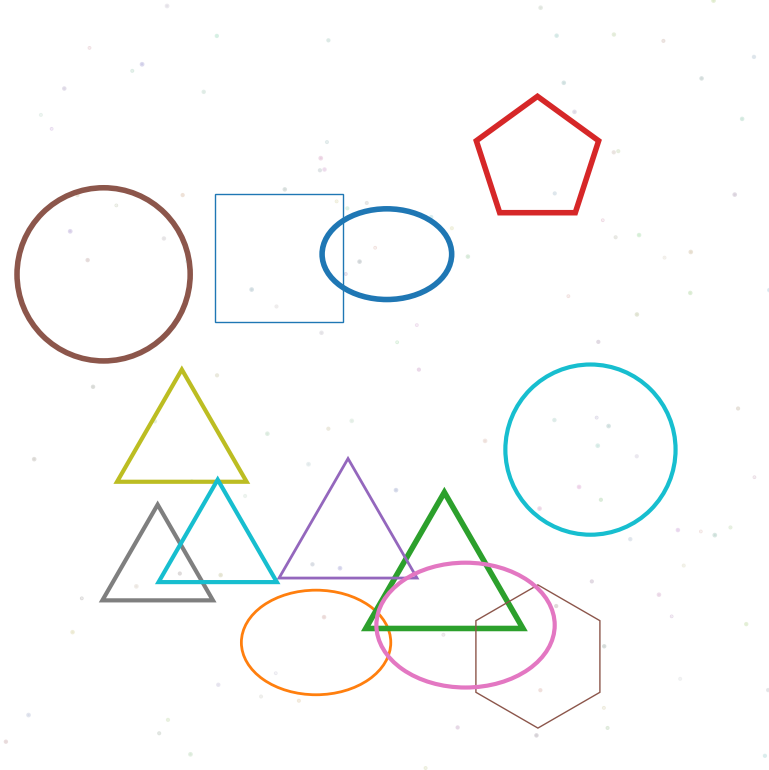[{"shape": "square", "thickness": 0.5, "radius": 0.42, "center": [0.363, 0.665]}, {"shape": "oval", "thickness": 2, "radius": 0.42, "center": [0.502, 0.67]}, {"shape": "oval", "thickness": 1, "radius": 0.49, "center": [0.41, 0.166]}, {"shape": "triangle", "thickness": 2, "radius": 0.59, "center": [0.577, 0.243]}, {"shape": "pentagon", "thickness": 2, "radius": 0.42, "center": [0.698, 0.791]}, {"shape": "triangle", "thickness": 1, "radius": 0.52, "center": [0.452, 0.301]}, {"shape": "hexagon", "thickness": 0.5, "radius": 0.46, "center": [0.699, 0.147]}, {"shape": "circle", "thickness": 2, "radius": 0.56, "center": [0.135, 0.644]}, {"shape": "oval", "thickness": 1.5, "radius": 0.58, "center": [0.605, 0.188]}, {"shape": "triangle", "thickness": 1.5, "radius": 0.41, "center": [0.205, 0.262]}, {"shape": "triangle", "thickness": 1.5, "radius": 0.49, "center": [0.236, 0.423]}, {"shape": "circle", "thickness": 1.5, "radius": 0.55, "center": [0.767, 0.416]}, {"shape": "triangle", "thickness": 1.5, "radius": 0.44, "center": [0.283, 0.288]}]